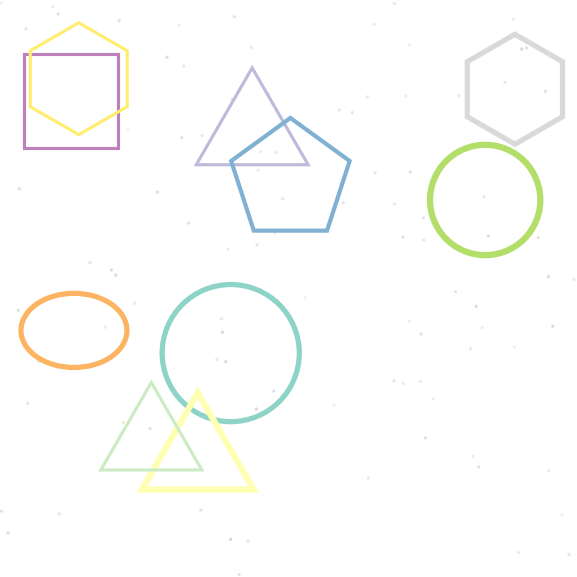[{"shape": "circle", "thickness": 2.5, "radius": 0.59, "center": [0.4, 0.388]}, {"shape": "triangle", "thickness": 3, "radius": 0.56, "center": [0.342, 0.207]}, {"shape": "triangle", "thickness": 1.5, "radius": 0.56, "center": [0.437, 0.77]}, {"shape": "pentagon", "thickness": 2, "radius": 0.54, "center": [0.503, 0.687]}, {"shape": "oval", "thickness": 2.5, "radius": 0.46, "center": [0.128, 0.427]}, {"shape": "circle", "thickness": 3, "radius": 0.48, "center": [0.84, 0.653]}, {"shape": "hexagon", "thickness": 2.5, "radius": 0.48, "center": [0.892, 0.845]}, {"shape": "square", "thickness": 1.5, "radius": 0.41, "center": [0.123, 0.824]}, {"shape": "triangle", "thickness": 1.5, "radius": 0.5, "center": [0.262, 0.236]}, {"shape": "hexagon", "thickness": 1.5, "radius": 0.48, "center": [0.136, 0.863]}]